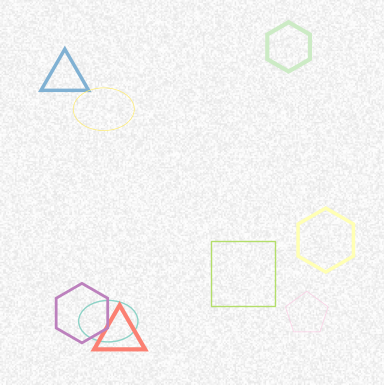[{"shape": "oval", "thickness": 1, "radius": 0.38, "center": [0.281, 0.166]}, {"shape": "hexagon", "thickness": 2.5, "radius": 0.42, "center": [0.846, 0.376]}, {"shape": "triangle", "thickness": 3, "radius": 0.38, "center": [0.311, 0.131]}, {"shape": "triangle", "thickness": 2.5, "radius": 0.36, "center": [0.168, 0.801]}, {"shape": "square", "thickness": 1, "radius": 0.42, "center": [0.631, 0.29]}, {"shape": "pentagon", "thickness": 0.5, "radius": 0.29, "center": [0.797, 0.185]}, {"shape": "hexagon", "thickness": 2, "radius": 0.39, "center": [0.213, 0.187]}, {"shape": "hexagon", "thickness": 3, "radius": 0.32, "center": [0.75, 0.878]}, {"shape": "oval", "thickness": 0.5, "radius": 0.4, "center": [0.27, 0.716]}]